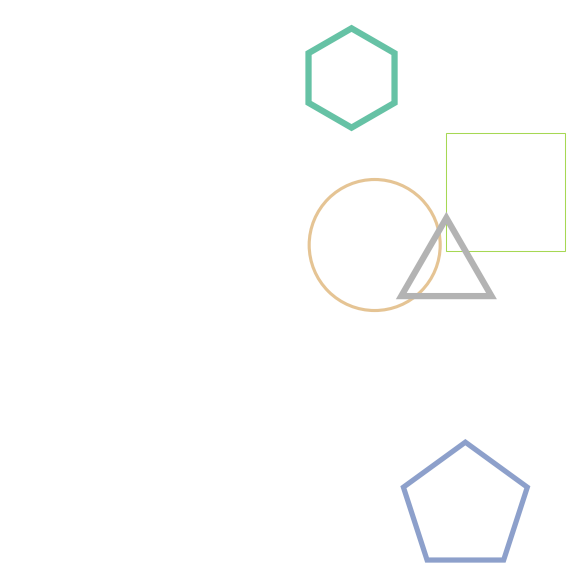[{"shape": "hexagon", "thickness": 3, "radius": 0.43, "center": [0.609, 0.864]}, {"shape": "pentagon", "thickness": 2.5, "radius": 0.56, "center": [0.806, 0.121]}, {"shape": "square", "thickness": 0.5, "radius": 0.51, "center": [0.875, 0.666]}, {"shape": "circle", "thickness": 1.5, "radius": 0.57, "center": [0.649, 0.575]}, {"shape": "triangle", "thickness": 3, "radius": 0.45, "center": [0.773, 0.532]}]